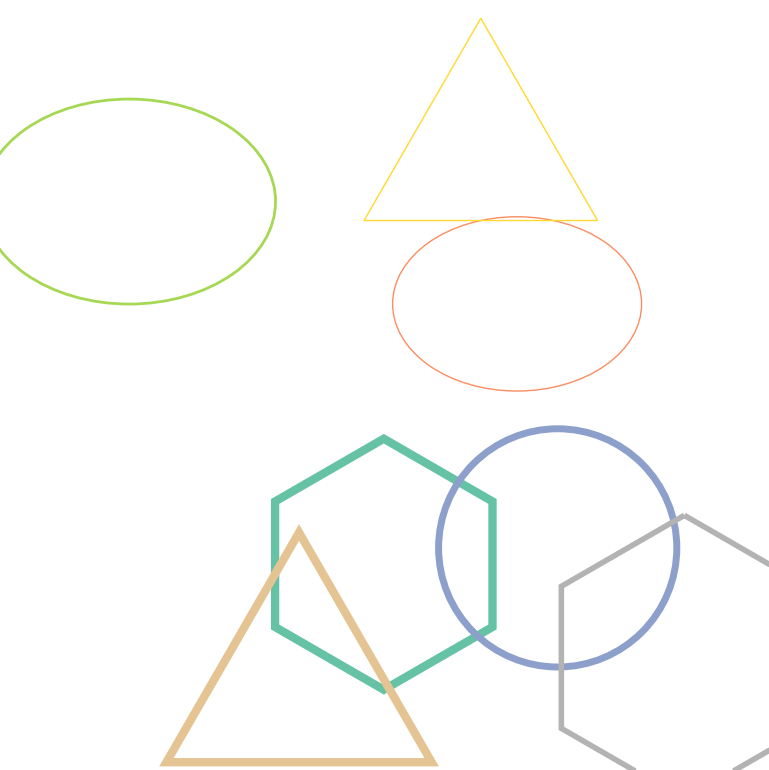[{"shape": "hexagon", "thickness": 3, "radius": 0.82, "center": [0.498, 0.267]}, {"shape": "oval", "thickness": 0.5, "radius": 0.81, "center": [0.672, 0.605]}, {"shape": "circle", "thickness": 2.5, "radius": 0.77, "center": [0.724, 0.288]}, {"shape": "oval", "thickness": 1, "radius": 0.95, "center": [0.168, 0.738]}, {"shape": "triangle", "thickness": 0.5, "radius": 0.88, "center": [0.624, 0.801]}, {"shape": "triangle", "thickness": 3, "radius": 0.99, "center": [0.388, 0.11]}, {"shape": "hexagon", "thickness": 2, "radius": 0.92, "center": [0.889, 0.146]}]